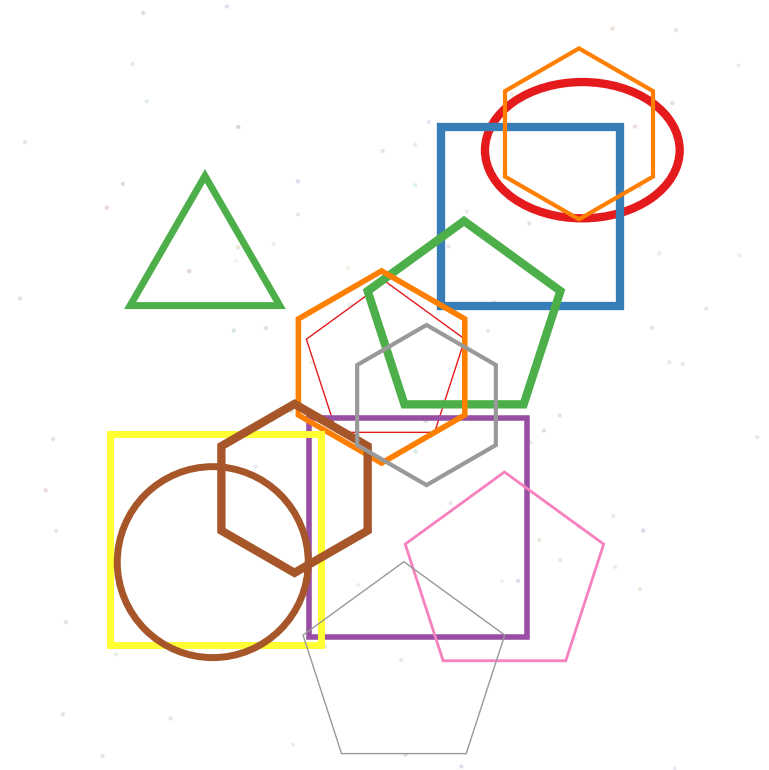[{"shape": "pentagon", "thickness": 0.5, "radius": 0.54, "center": [0.501, 0.526]}, {"shape": "oval", "thickness": 3, "radius": 0.63, "center": [0.756, 0.805]}, {"shape": "square", "thickness": 3, "radius": 0.58, "center": [0.689, 0.718]}, {"shape": "pentagon", "thickness": 3, "radius": 0.66, "center": [0.603, 0.581]}, {"shape": "triangle", "thickness": 2.5, "radius": 0.56, "center": [0.266, 0.659]}, {"shape": "square", "thickness": 2, "radius": 0.71, "center": [0.543, 0.315]}, {"shape": "hexagon", "thickness": 2, "radius": 0.62, "center": [0.496, 0.523]}, {"shape": "hexagon", "thickness": 1.5, "radius": 0.55, "center": [0.752, 0.826]}, {"shape": "square", "thickness": 2.5, "radius": 0.69, "center": [0.28, 0.3]}, {"shape": "circle", "thickness": 2.5, "radius": 0.62, "center": [0.276, 0.27]}, {"shape": "hexagon", "thickness": 3, "radius": 0.55, "center": [0.382, 0.366]}, {"shape": "pentagon", "thickness": 1, "radius": 0.68, "center": [0.655, 0.251]}, {"shape": "hexagon", "thickness": 1.5, "radius": 0.52, "center": [0.554, 0.474]}, {"shape": "pentagon", "thickness": 0.5, "radius": 0.69, "center": [0.525, 0.133]}]